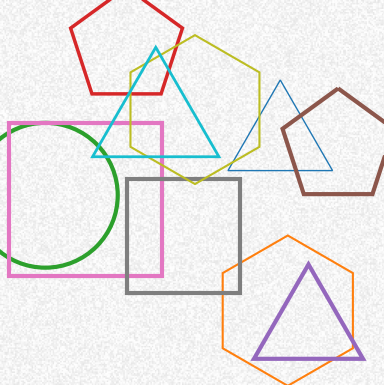[{"shape": "triangle", "thickness": 1, "radius": 0.78, "center": [0.728, 0.635]}, {"shape": "hexagon", "thickness": 1.5, "radius": 0.98, "center": [0.748, 0.193]}, {"shape": "circle", "thickness": 3, "radius": 0.94, "center": [0.118, 0.493]}, {"shape": "pentagon", "thickness": 2.5, "radius": 0.76, "center": [0.329, 0.88]}, {"shape": "triangle", "thickness": 3, "radius": 0.82, "center": [0.801, 0.15]}, {"shape": "pentagon", "thickness": 3, "radius": 0.76, "center": [0.878, 0.619]}, {"shape": "square", "thickness": 3, "radius": 0.99, "center": [0.222, 0.481]}, {"shape": "square", "thickness": 3, "radius": 0.74, "center": [0.477, 0.388]}, {"shape": "hexagon", "thickness": 1.5, "radius": 0.97, "center": [0.506, 0.715]}, {"shape": "triangle", "thickness": 2, "radius": 0.95, "center": [0.405, 0.688]}]